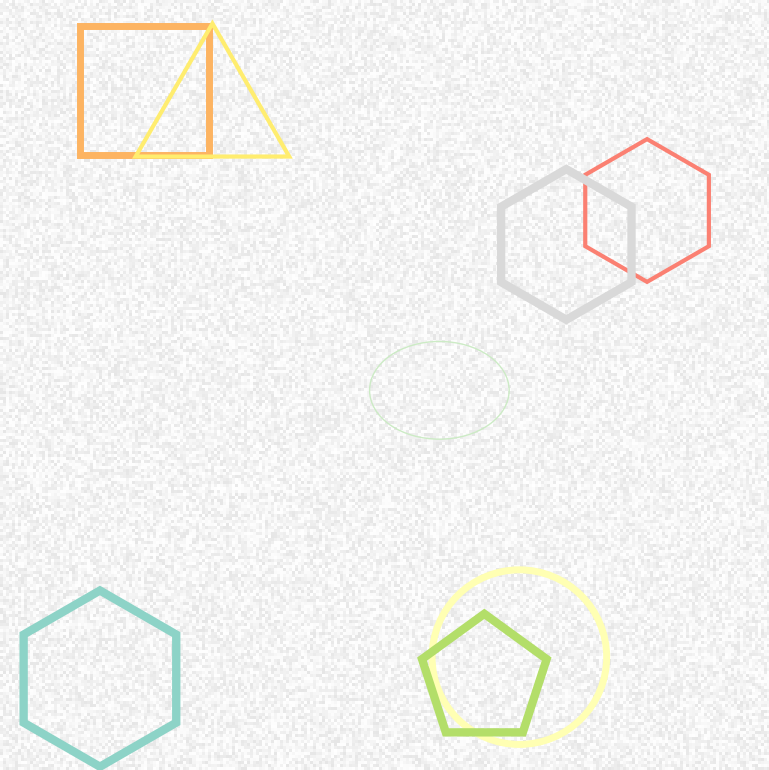[{"shape": "hexagon", "thickness": 3, "radius": 0.57, "center": [0.13, 0.119]}, {"shape": "circle", "thickness": 2.5, "radius": 0.57, "center": [0.675, 0.147]}, {"shape": "hexagon", "thickness": 1.5, "radius": 0.46, "center": [0.84, 0.727]}, {"shape": "square", "thickness": 2.5, "radius": 0.42, "center": [0.187, 0.882]}, {"shape": "pentagon", "thickness": 3, "radius": 0.43, "center": [0.629, 0.118]}, {"shape": "hexagon", "thickness": 3, "radius": 0.49, "center": [0.735, 0.683]}, {"shape": "oval", "thickness": 0.5, "radius": 0.45, "center": [0.571, 0.493]}, {"shape": "triangle", "thickness": 1.5, "radius": 0.58, "center": [0.276, 0.854]}]